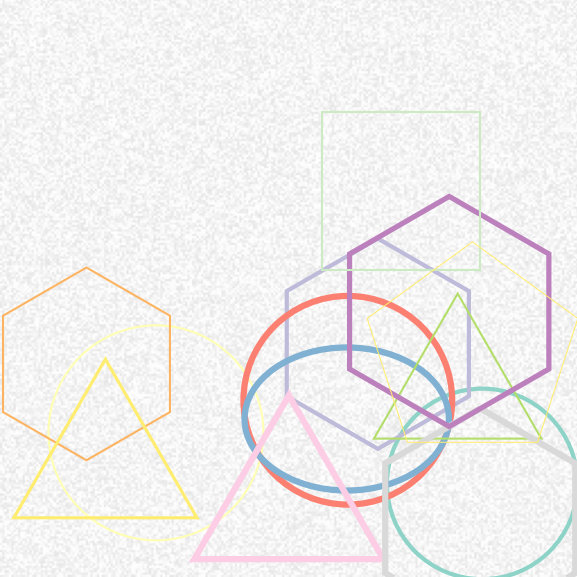[{"shape": "circle", "thickness": 2, "radius": 0.82, "center": [0.835, 0.161]}, {"shape": "circle", "thickness": 1, "radius": 0.93, "center": [0.27, 0.25]}, {"shape": "hexagon", "thickness": 2, "radius": 0.91, "center": [0.654, 0.404]}, {"shape": "circle", "thickness": 3, "radius": 0.9, "center": [0.602, 0.306]}, {"shape": "oval", "thickness": 3, "radius": 0.88, "center": [0.6, 0.274]}, {"shape": "hexagon", "thickness": 1, "radius": 0.83, "center": [0.15, 0.369]}, {"shape": "triangle", "thickness": 1, "radius": 0.84, "center": [0.792, 0.323]}, {"shape": "triangle", "thickness": 3, "radius": 0.95, "center": [0.5, 0.125]}, {"shape": "hexagon", "thickness": 3, "radius": 0.95, "center": [0.832, 0.102]}, {"shape": "hexagon", "thickness": 2.5, "radius": 1.0, "center": [0.778, 0.46]}, {"shape": "square", "thickness": 1, "radius": 0.69, "center": [0.694, 0.668]}, {"shape": "triangle", "thickness": 1.5, "radius": 0.92, "center": [0.182, 0.194]}, {"shape": "pentagon", "thickness": 0.5, "radius": 0.96, "center": [0.818, 0.388]}]